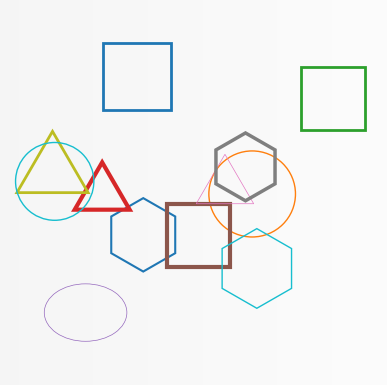[{"shape": "hexagon", "thickness": 1.5, "radius": 0.48, "center": [0.37, 0.39]}, {"shape": "square", "thickness": 2, "radius": 0.44, "center": [0.353, 0.802]}, {"shape": "circle", "thickness": 1, "radius": 0.56, "center": [0.651, 0.496]}, {"shape": "square", "thickness": 2, "radius": 0.41, "center": [0.86, 0.745]}, {"shape": "triangle", "thickness": 3, "radius": 0.41, "center": [0.264, 0.496]}, {"shape": "oval", "thickness": 0.5, "radius": 0.53, "center": [0.221, 0.188]}, {"shape": "square", "thickness": 3, "radius": 0.4, "center": [0.512, 0.388]}, {"shape": "triangle", "thickness": 0.5, "radius": 0.43, "center": [0.581, 0.514]}, {"shape": "hexagon", "thickness": 2.5, "radius": 0.44, "center": [0.634, 0.567]}, {"shape": "triangle", "thickness": 2, "radius": 0.53, "center": [0.136, 0.553]}, {"shape": "circle", "thickness": 1, "radius": 0.51, "center": [0.141, 0.529]}, {"shape": "hexagon", "thickness": 1, "radius": 0.52, "center": [0.663, 0.303]}]